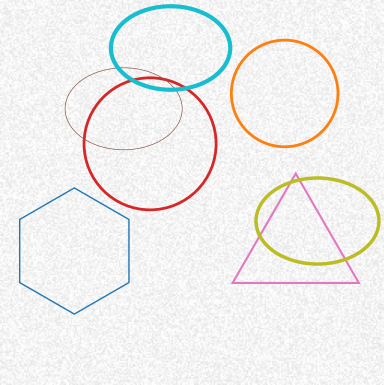[{"shape": "hexagon", "thickness": 1, "radius": 0.82, "center": [0.193, 0.348]}, {"shape": "circle", "thickness": 2, "radius": 0.69, "center": [0.739, 0.757]}, {"shape": "circle", "thickness": 2, "radius": 0.86, "center": [0.39, 0.626]}, {"shape": "oval", "thickness": 0.5, "radius": 0.76, "center": [0.321, 0.717]}, {"shape": "triangle", "thickness": 1.5, "radius": 0.95, "center": [0.768, 0.36]}, {"shape": "oval", "thickness": 2.5, "radius": 0.8, "center": [0.825, 0.426]}, {"shape": "oval", "thickness": 3, "radius": 0.77, "center": [0.443, 0.875]}]